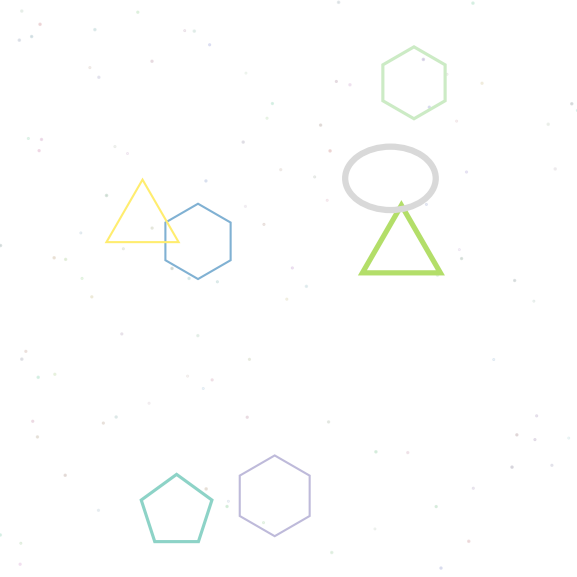[{"shape": "pentagon", "thickness": 1.5, "radius": 0.32, "center": [0.306, 0.113]}, {"shape": "hexagon", "thickness": 1, "radius": 0.35, "center": [0.476, 0.141]}, {"shape": "hexagon", "thickness": 1, "radius": 0.33, "center": [0.343, 0.581]}, {"shape": "triangle", "thickness": 2.5, "radius": 0.39, "center": [0.695, 0.566]}, {"shape": "oval", "thickness": 3, "radius": 0.39, "center": [0.676, 0.69]}, {"shape": "hexagon", "thickness": 1.5, "radius": 0.31, "center": [0.717, 0.856]}, {"shape": "triangle", "thickness": 1, "radius": 0.36, "center": [0.247, 0.616]}]